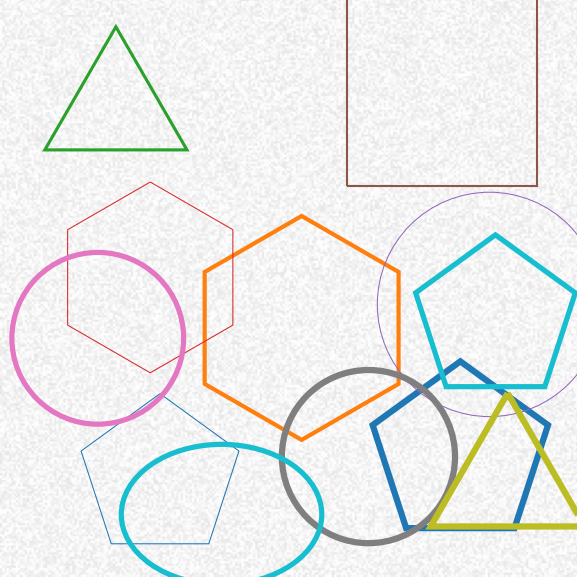[{"shape": "pentagon", "thickness": 0.5, "radius": 0.72, "center": [0.277, 0.174]}, {"shape": "pentagon", "thickness": 3, "radius": 0.8, "center": [0.797, 0.214]}, {"shape": "hexagon", "thickness": 2, "radius": 0.97, "center": [0.522, 0.431]}, {"shape": "triangle", "thickness": 1.5, "radius": 0.71, "center": [0.201, 0.811]}, {"shape": "hexagon", "thickness": 0.5, "radius": 0.83, "center": [0.26, 0.519]}, {"shape": "circle", "thickness": 0.5, "radius": 0.97, "center": [0.848, 0.472]}, {"shape": "square", "thickness": 1, "radius": 0.82, "center": [0.765, 0.84]}, {"shape": "circle", "thickness": 2.5, "radius": 0.74, "center": [0.169, 0.413]}, {"shape": "circle", "thickness": 3, "radius": 0.75, "center": [0.638, 0.209]}, {"shape": "triangle", "thickness": 3, "radius": 0.77, "center": [0.879, 0.164]}, {"shape": "oval", "thickness": 2.5, "radius": 0.87, "center": [0.384, 0.108]}, {"shape": "pentagon", "thickness": 2.5, "radius": 0.73, "center": [0.858, 0.447]}]